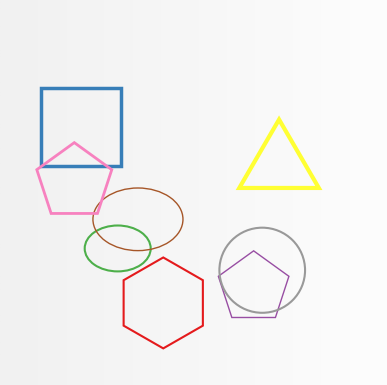[{"shape": "hexagon", "thickness": 1.5, "radius": 0.59, "center": [0.421, 0.213]}, {"shape": "square", "thickness": 2.5, "radius": 0.51, "center": [0.209, 0.67]}, {"shape": "oval", "thickness": 1.5, "radius": 0.43, "center": [0.304, 0.355]}, {"shape": "pentagon", "thickness": 1, "radius": 0.48, "center": [0.655, 0.253]}, {"shape": "triangle", "thickness": 3, "radius": 0.59, "center": [0.72, 0.571]}, {"shape": "oval", "thickness": 1, "radius": 0.58, "center": [0.356, 0.43]}, {"shape": "pentagon", "thickness": 2, "radius": 0.51, "center": [0.192, 0.528]}, {"shape": "circle", "thickness": 1.5, "radius": 0.55, "center": [0.677, 0.298]}]